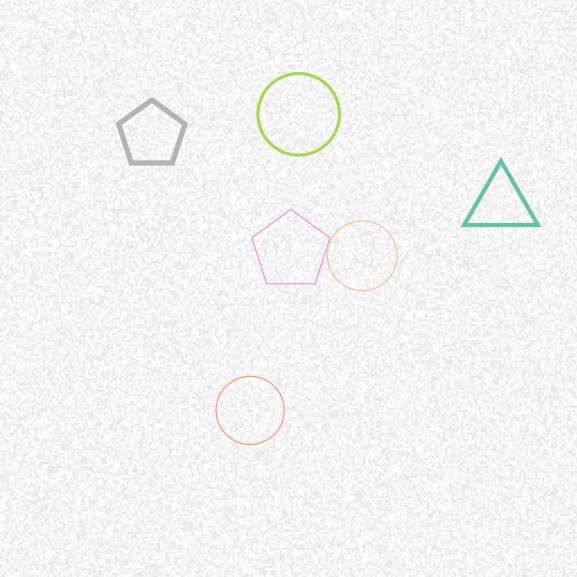[{"shape": "triangle", "thickness": 2, "radius": 0.37, "center": [0.868, 0.646]}, {"shape": "circle", "thickness": 0.5, "radius": 0.3, "center": [0.433, 0.289]}, {"shape": "pentagon", "thickness": 0.5, "radius": 0.36, "center": [0.504, 0.565]}, {"shape": "circle", "thickness": 1.5, "radius": 0.35, "center": [0.517, 0.801]}, {"shape": "circle", "thickness": 0.5, "radius": 0.3, "center": [0.627, 0.556]}, {"shape": "pentagon", "thickness": 2.5, "radius": 0.3, "center": [0.263, 0.766]}]